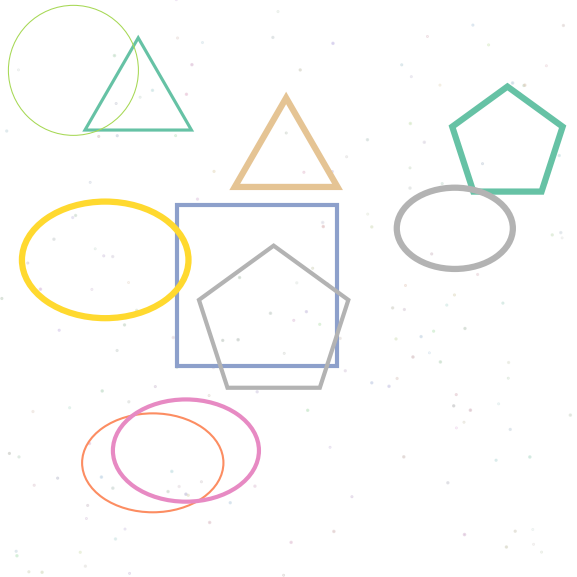[{"shape": "pentagon", "thickness": 3, "radius": 0.5, "center": [0.879, 0.749]}, {"shape": "triangle", "thickness": 1.5, "radius": 0.53, "center": [0.239, 0.827]}, {"shape": "oval", "thickness": 1, "radius": 0.61, "center": [0.265, 0.198]}, {"shape": "square", "thickness": 2, "radius": 0.69, "center": [0.444, 0.505]}, {"shape": "oval", "thickness": 2, "radius": 0.63, "center": [0.322, 0.219]}, {"shape": "circle", "thickness": 0.5, "radius": 0.56, "center": [0.127, 0.877]}, {"shape": "oval", "thickness": 3, "radius": 0.72, "center": [0.182, 0.549]}, {"shape": "triangle", "thickness": 3, "radius": 0.51, "center": [0.495, 0.727]}, {"shape": "oval", "thickness": 3, "radius": 0.5, "center": [0.788, 0.604]}, {"shape": "pentagon", "thickness": 2, "radius": 0.68, "center": [0.474, 0.438]}]